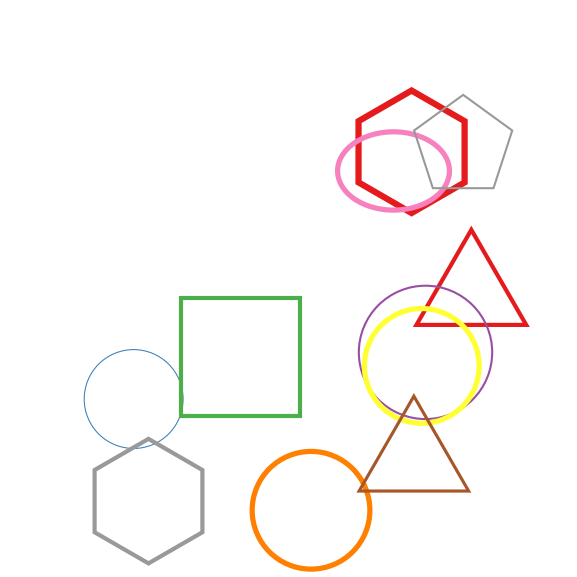[{"shape": "hexagon", "thickness": 3, "radius": 0.53, "center": [0.713, 0.736]}, {"shape": "triangle", "thickness": 2, "radius": 0.55, "center": [0.816, 0.491]}, {"shape": "circle", "thickness": 0.5, "radius": 0.43, "center": [0.231, 0.308]}, {"shape": "square", "thickness": 2, "radius": 0.51, "center": [0.416, 0.381]}, {"shape": "circle", "thickness": 1, "radius": 0.58, "center": [0.737, 0.389]}, {"shape": "circle", "thickness": 2.5, "radius": 0.51, "center": [0.539, 0.116]}, {"shape": "circle", "thickness": 2.5, "radius": 0.5, "center": [0.73, 0.366]}, {"shape": "triangle", "thickness": 1.5, "radius": 0.55, "center": [0.717, 0.204]}, {"shape": "oval", "thickness": 2.5, "radius": 0.48, "center": [0.681, 0.703]}, {"shape": "pentagon", "thickness": 1, "radius": 0.45, "center": [0.802, 0.746]}, {"shape": "hexagon", "thickness": 2, "radius": 0.54, "center": [0.257, 0.131]}]